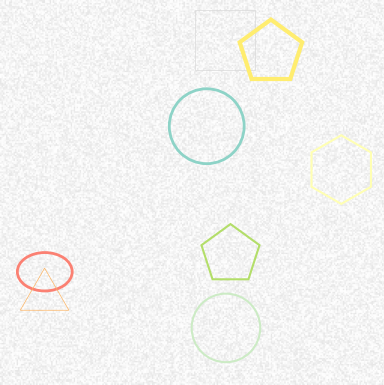[{"shape": "circle", "thickness": 2, "radius": 0.49, "center": [0.537, 0.672]}, {"shape": "hexagon", "thickness": 1.5, "radius": 0.45, "center": [0.886, 0.56]}, {"shape": "oval", "thickness": 2, "radius": 0.36, "center": [0.116, 0.294]}, {"shape": "triangle", "thickness": 0.5, "radius": 0.36, "center": [0.116, 0.231]}, {"shape": "pentagon", "thickness": 1.5, "radius": 0.4, "center": [0.599, 0.339]}, {"shape": "square", "thickness": 0.5, "radius": 0.39, "center": [0.584, 0.896]}, {"shape": "circle", "thickness": 1.5, "radius": 0.45, "center": [0.587, 0.148]}, {"shape": "pentagon", "thickness": 3, "radius": 0.43, "center": [0.704, 0.864]}]